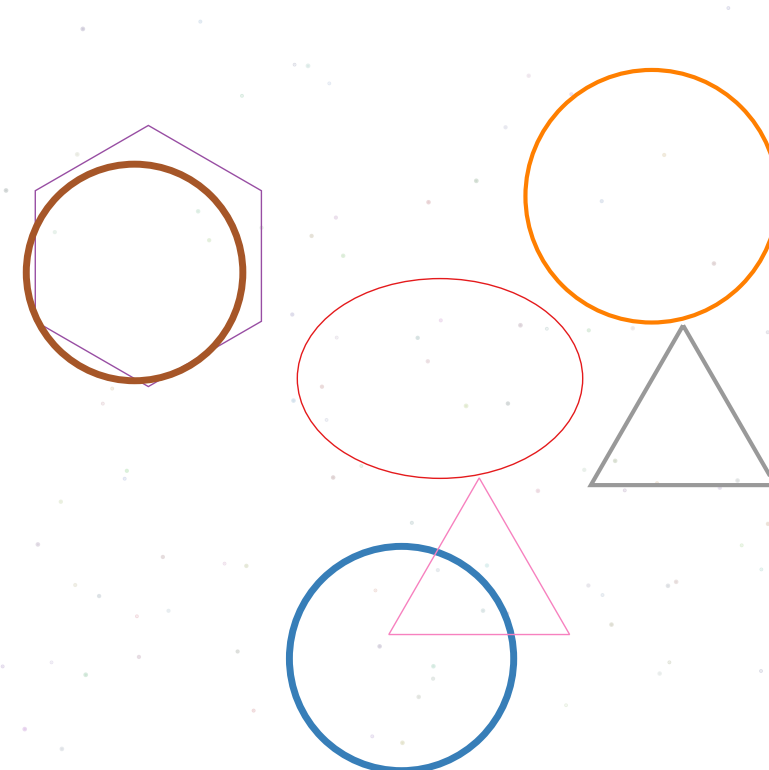[{"shape": "oval", "thickness": 0.5, "radius": 0.93, "center": [0.571, 0.508]}, {"shape": "circle", "thickness": 2.5, "radius": 0.73, "center": [0.521, 0.145]}, {"shape": "hexagon", "thickness": 0.5, "radius": 0.85, "center": [0.193, 0.668]}, {"shape": "circle", "thickness": 1.5, "radius": 0.82, "center": [0.846, 0.745]}, {"shape": "circle", "thickness": 2.5, "radius": 0.7, "center": [0.175, 0.646]}, {"shape": "triangle", "thickness": 0.5, "radius": 0.68, "center": [0.622, 0.244]}, {"shape": "triangle", "thickness": 1.5, "radius": 0.69, "center": [0.887, 0.439]}]